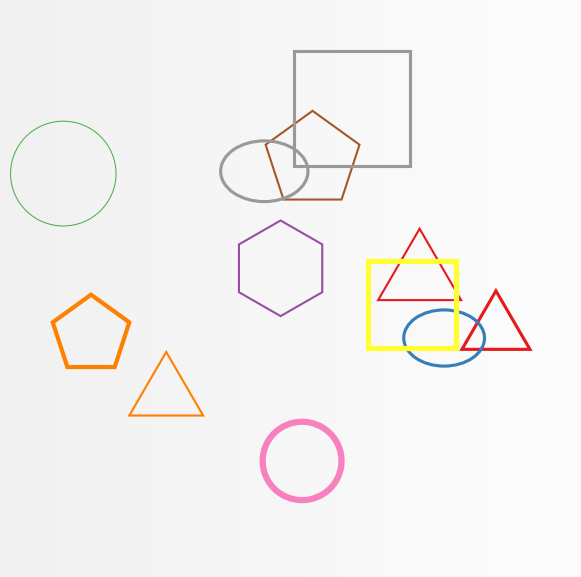[{"shape": "triangle", "thickness": 1, "radius": 0.41, "center": [0.722, 0.521]}, {"shape": "triangle", "thickness": 1.5, "radius": 0.34, "center": [0.853, 0.428]}, {"shape": "oval", "thickness": 1.5, "radius": 0.35, "center": [0.764, 0.414]}, {"shape": "circle", "thickness": 0.5, "radius": 0.45, "center": [0.109, 0.699]}, {"shape": "hexagon", "thickness": 1, "radius": 0.41, "center": [0.483, 0.535]}, {"shape": "triangle", "thickness": 1, "radius": 0.37, "center": [0.286, 0.316]}, {"shape": "pentagon", "thickness": 2, "radius": 0.35, "center": [0.157, 0.42]}, {"shape": "square", "thickness": 2.5, "radius": 0.38, "center": [0.709, 0.472]}, {"shape": "pentagon", "thickness": 1, "radius": 0.42, "center": [0.538, 0.722]}, {"shape": "circle", "thickness": 3, "radius": 0.34, "center": [0.52, 0.201]}, {"shape": "oval", "thickness": 1.5, "radius": 0.38, "center": [0.455, 0.703]}, {"shape": "square", "thickness": 1.5, "radius": 0.5, "center": [0.606, 0.811]}]